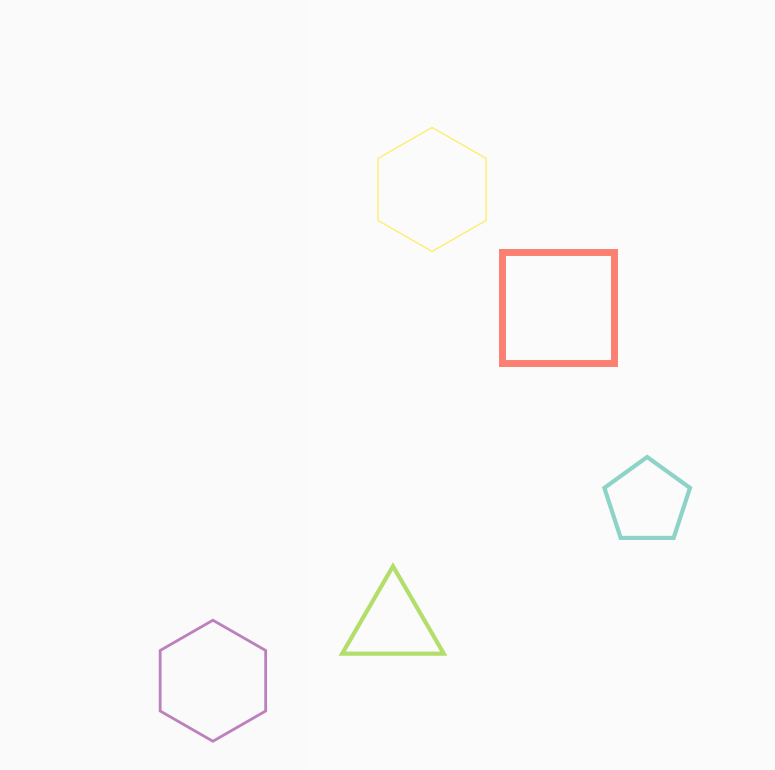[{"shape": "pentagon", "thickness": 1.5, "radius": 0.29, "center": [0.835, 0.348]}, {"shape": "square", "thickness": 2.5, "radius": 0.36, "center": [0.72, 0.601]}, {"shape": "triangle", "thickness": 1.5, "radius": 0.38, "center": [0.507, 0.189]}, {"shape": "hexagon", "thickness": 1, "radius": 0.39, "center": [0.275, 0.116]}, {"shape": "hexagon", "thickness": 0.5, "radius": 0.4, "center": [0.558, 0.754]}]